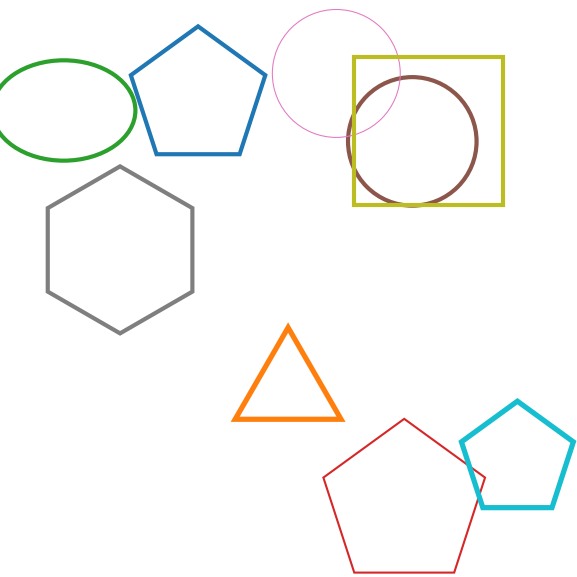[{"shape": "pentagon", "thickness": 2, "radius": 0.61, "center": [0.343, 0.831]}, {"shape": "triangle", "thickness": 2.5, "radius": 0.53, "center": [0.499, 0.326]}, {"shape": "oval", "thickness": 2, "radius": 0.62, "center": [0.11, 0.808]}, {"shape": "pentagon", "thickness": 1, "radius": 0.74, "center": [0.7, 0.127]}, {"shape": "circle", "thickness": 2, "radius": 0.56, "center": [0.714, 0.754]}, {"shape": "circle", "thickness": 0.5, "radius": 0.55, "center": [0.582, 0.872]}, {"shape": "hexagon", "thickness": 2, "radius": 0.72, "center": [0.208, 0.566]}, {"shape": "square", "thickness": 2, "radius": 0.64, "center": [0.742, 0.773]}, {"shape": "pentagon", "thickness": 2.5, "radius": 0.51, "center": [0.896, 0.203]}]